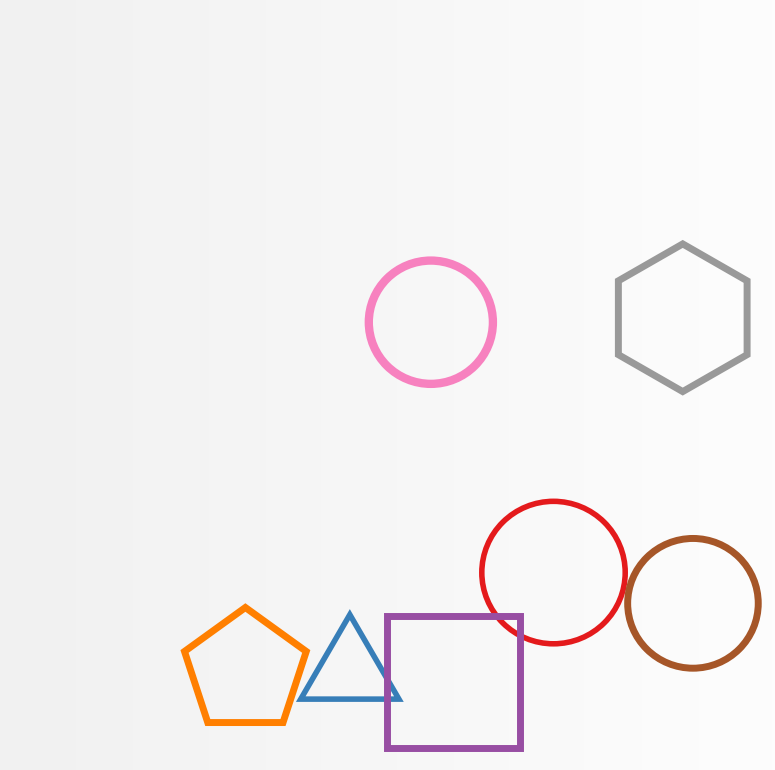[{"shape": "circle", "thickness": 2, "radius": 0.46, "center": [0.714, 0.256]}, {"shape": "triangle", "thickness": 2, "radius": 0.37, "center": [0.451, 0.129]}, {"shape": "square", "thickness": 2.5, "radius": 0.43, "center": [0.585, 0.114]}, {"shape": "pentagon", "thickness": 2.5, "radius": 0.41, "center": [0.317, 0.128]}, {"shape": "circle", "thickness": 2.5, "radius": 0.42, "center": [0.894, 0.216]}, {"shape": "circle", "thickness": 3, "radius": 0.4, "center": [0.556, 0.582]}, {"shape": "hexagon", "thickness": 2.5, "radius": 0.48, "center": [0.881, 0.587]}]